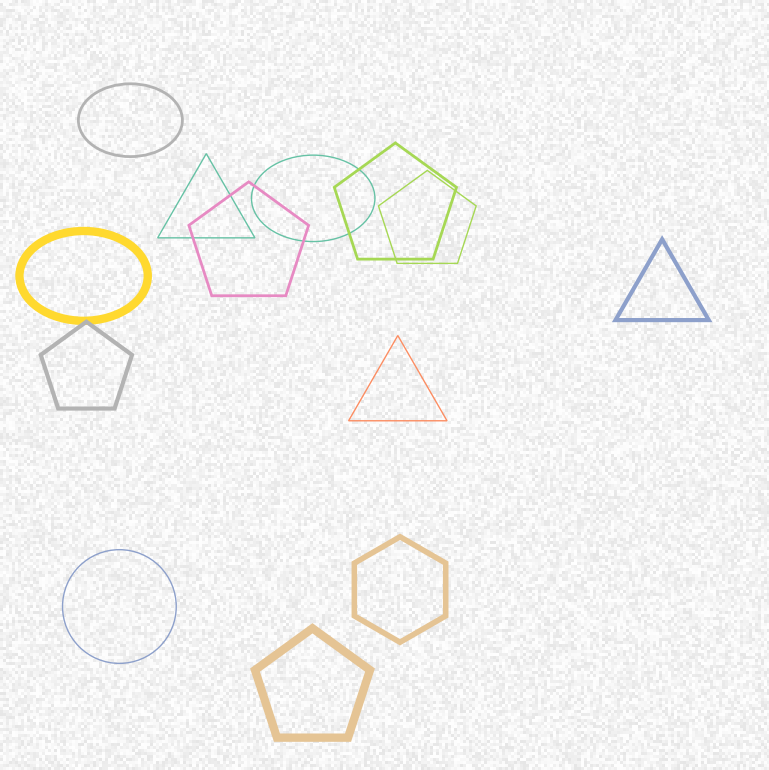[{"shape": "triangle", "thickness": 0.5, "radius": 0.36, "center": [0.268, 0.728]}, {"shape": "oval", "thickness": 0.5, "radius": 0.4, "center": [0.407, 0.742]}, {"shape": "triangle", "thickness": 0.5, "radius": 0.37, "center": [0.517, 0.49]}, {"shape": "circle", "thickness": 0.5, "radius": 0.37, "center": [0.155, 0.212]}, {"shape": "triangle", "thickness": 1.5, "radius": 0.35, "center": [0.86, 0.619]}, {"shape": "pentagon", "thickness": 1, "radius": 0.41, "center": [0.323, 0.682]}, {"shape": "pentagon", "thickness": 1, "radius": 0.42, "center": [0.513, 0.731]}, {"shape": "pentagon", "thickness": 0.5, "radius": 0.33, "center": [0.555, 0.712]}, {"shape": "oval", "thickness": 3, "radius": 0.42, "center": [0.109, 0.642]}, {"shape": "pentagon", "thickness": 3, "radius": 0.39, "center": [0.406, 0.106]}, {"shape": "hexagon", "thickness": 2, "radius": 0.34, "center": [0.52, 0.234]}, {"shape": "pentagon", "thickness": 1.5, "radius": 0.31, "center": [0.112, 0.52]}, {"shape": "oval", "thickness": 1, "radius": 0.34, "center": [0.169, 0.844]}]